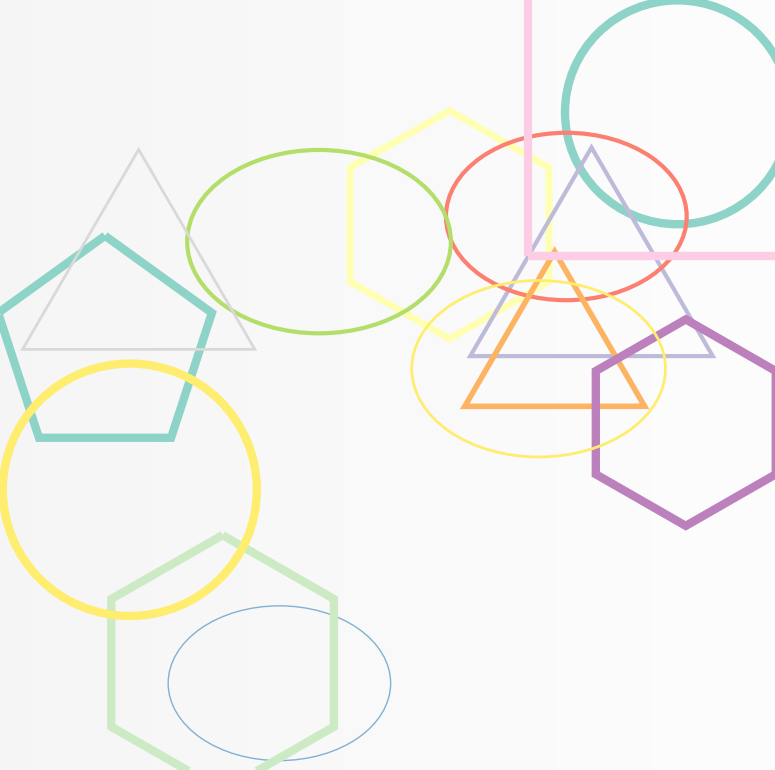[{"shape": "pentagon", "thickness": 3, "radius": 0.73, "center": [0.136, 0.549]}, {"shape": "circle", "thickness": 3, "radius": 0.73, "center": [0.874, 0.854]}, {"shape": "hexagon", "thickness": 2.5, "radius": 0.74, "center": [0.58, 0.708]}, {"shape": "triangle", "thickness": 1.5, "radius": 0.9, "center": [0.763, 0.628]}, {"shape": "oval", "thickness": 1.5, "radius": 0.78, "center": [0.731, 0.719]}, {"shape": "oval", "thickness": 0.5, "radius": 0.72, "center": [0.361, 0.113]}, {"shape": "triangle", "thickness": 2, "radius": 0.67, "center": [0.716, 0.539]}, {"shape": "oval", "thickness": 1.5, "radius": 0.85, "center": [0.412, 0.686]}, {"shape": "square", "thickness": 3, "radius": 0.96, "center": [0.873, 0.859]}, {"shape": "triangle", "thickness": 1, "radius": 0.87, "center": [0.179, 0.633]}, {"shape": "hexagon", "thickness": 3, "radius": 0.67, "center": [0.885, 0.451]}, {"shape": "hexagon", "thickness": 3, "radius": 0.83, "center": [0.287, 0.139]}, {"shape": "oval", "thickness": 1, "radius": 0.82, "center": [0.695, 0.521]}, {"shape": "circle", "thickness": 3, "radius": 0.82, "center": [0.168, 0.364]}]